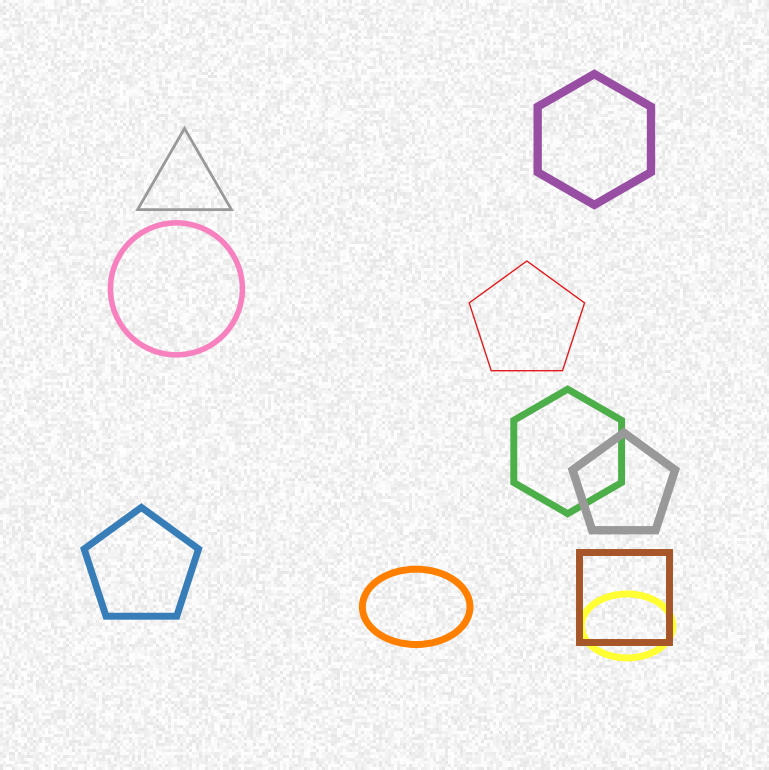[{"shape": "pentagon", "thickness": 0.5, "radius": 0.39, "center": [0.684, 0.582]}, {"shape": "pentagon", "thickness": 2.5, "radius": 0.39, "center": [0.184, 0.263]}, {"shape": "hexagon", "thickness": 2.5, "radius": 0.4, "center": [0.737, 0.414]}, {"shape": "hexagon", "thickness": 3, "radius": 0.42, "center": [0.772, 0.819]}, {"shape": "oval", "thickness": 2.5, "radius": 0.35, "center": [0.54, 0.212]}, {"shape": "oval", "thickness": 2.5, "radius": 0.3, "center": [0.814, 0.187]}, {"shape": "square", "thickness": 2.5, "radius": 0.29, "center": [0.81, 0.225]}, {"shape": "circle", "thickness": 2, "radius": 0.43, "center": [0.229, 0.625]}, {"shape": "triangle", "thickness": 1, "radius": 0.35, "center": [0.24, 0.763]}, {"shape": "pentagon", "thickness": 3, "radius": 0.35, "center": [0.81, 0.368]}]